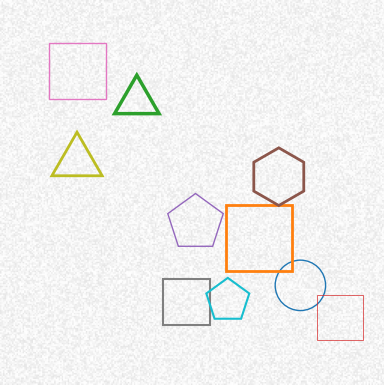[{"shape": "circle", "thickness": 1, "radius": 0.33, "center": [0.78, 0.259]}, {"shape": "square", "thickness": 2, "radius": 0.42, "center": [0.673, 0.382]}, {"shape": "triangle", "thickness": 2.5, "radius": 0.33, "center": [0.355, 0.738]}, {"shape": "square", "thickness": 0.5, "radius": 0.3, "center": [0.882, 0.175]}, {"shape": "pentagon", "thickness": 1, "radius": 0.38, "center": [0.508, 0.422]}, {"shape": "hexagon", "thickness": 2, "radius": 0.37, "center": [0.724, 0.541]}, {"shape": "square", "thickness": 1, "radius": 0.37, "center": [0.201, 0.815]}, {"shape": "square", "thickness": 1.5, "radius": 0.3, "center": [0.485, 0.216]}, {"shape": "triangle", "thickness": 2, "radius": 0.38, "center": [0.2, 0.581]}, {"shape": "pentagon", "thickness": 1.5, "radius": 0.29, "center": [0.592, 0.22]}]